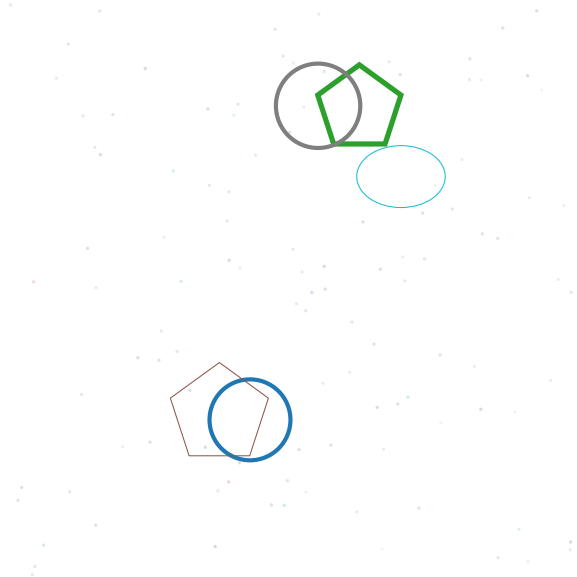[{"shape": "circle", "thickness": 2, "radius": 0.35, "center": [0.433, 0.272]}, {"shape": "pentagon", "thickness": 2.5, "radius": 0.38, "center": [0.622, 0.811]}, {"shape": "pentagon", "thickness": 0.5, "radius": 0.45, "center": [0.38, 0.282]}, {"shape": "circle", "thickness": 2, "radius": 0.37, "center": [0.551, 0.816]}, {"shape": "oval", "thickness": 0.5, "radius": 0.38, "center": [0.694, 0.693]}]